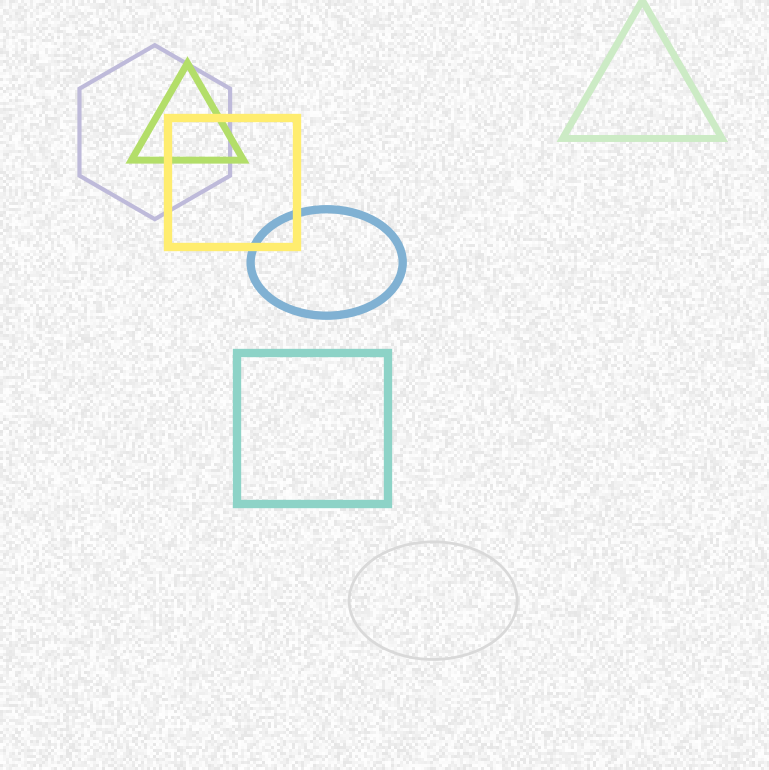[{"shape": "square", "thickness": 3, "radius": 0.49, "center": [0.406, 0.444]}, {"shape": "hexagon", "thickness": 1.5, "radius": 0.56, "center": [0.201, 0.828]}, {"shape": "oval", "thickness": 3, "radius": 0.49, "center": [0.424, 0.659]}, {"shape": "triangle", "thickness": 2.5, "radius": 0.42, "center": [0.243, 0.834]}, {"shape": "oval", "thickness": 1, "radius": 0.55, "center": [0.563, 0.22]}, {"shape": "triangle", "thickness": 2.5, "radius": 0.6, "center": [0.834, 0.88]}, {"shape": "square", "thickness": 3, "radius": 0.42, "center": [0.302, 0.763]}]